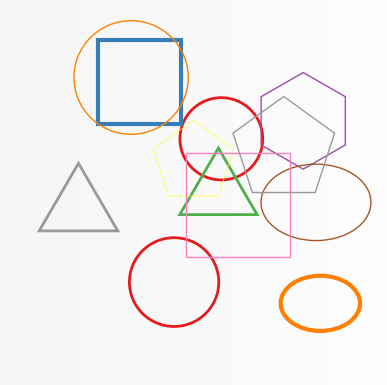[{"shape": "circle", "thickness": 2, "radius": 0.58, "center": [0.449, 0.267]}, {"shape": "circle", "thickness": 2, "radius": 0.53, "center": [0.571, 0.639]}, {"shape": "square", "thickness": 3, "radius": 0.54, "center": [0.36, 0.787]}, {"shape": "triangle", "thickness": 2, "radius": 0.58, "center": [0.564, 0.5]}, {"shape": "hexagon", "thickness": 1, "radius": 0.63, "center": [0.783, 0.686]}, {"shape": "oval", "thickness": 3, "radius": 0.51, "center": [0.827, 0.212]}, {"shape": "circle", "thickness": 1, "radius": 0.74, "center": [0.338, 0.799]}, {"shape": "pentagon", "thickness": 0.5, "radius": 0.54, "center": [0.499, 0.579]}, {"shape": "oval", "thickness": 1, "radius": 0.71, "center": [0.815, 0.474]}, {"shape": "square", "thickness": 1, "radius": 0.67, "center": [0.615, 0.468]}, {"shape": "triangle", "thickness": 2, "radius": 0.59, "center": [0.202, 0.459]}, {"shape": "pentagon", "thickness": 1, "radius": 0.69, "center": [0.732, 0.612]}]